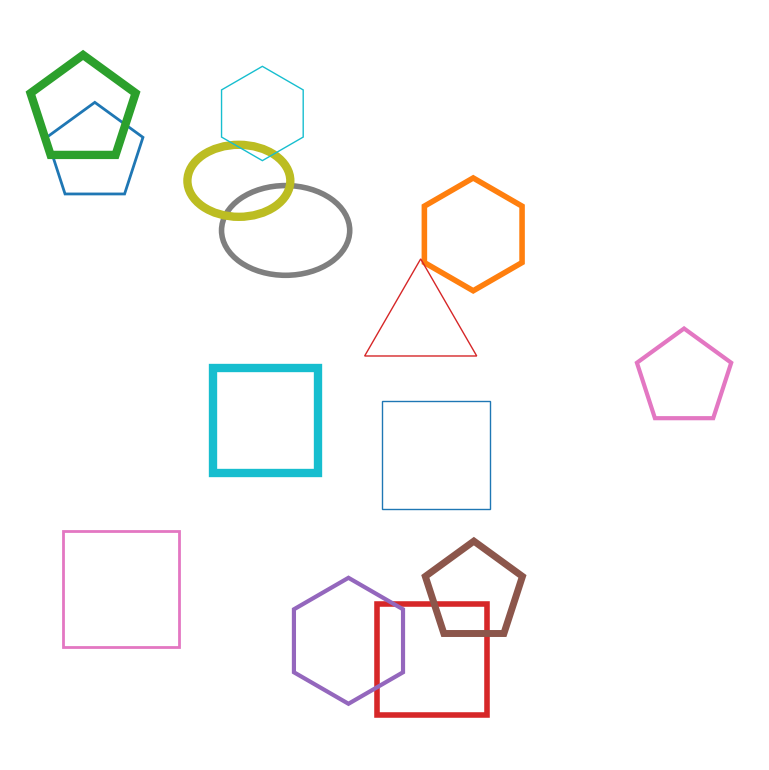[{"shape": "pentagon", "thickness": 1, "radius": 0.33, "center": [0.123, 0.801]}, {"shape": "square", "thickness": 0.5, "radius": 0.35, "center": [0.567, 0.409]}, {"shape": "hexagon", "thickness": 2, "radius": 0.37, "center": [0.615, 0.696]}, {"shape": "pentagon", "thickness": 3, "radius": 0.36, "center": [0.108, 0.857]}, {"shape": "triangle", "thickness": 0.5, "radius": 0.42, "center": [0.546, 0.58]}, {"shape": "square", "thickness": 2, "radius": 0.36, "center": [0.561, 0.143]}, {"shape": "hexagon", "thickness": 1.5, "radius": 0.41, "center": [0.453, 0.168]}, {"shape": "pentagon", "thickness": 2.5, "radius": 0.33, "center": [0.615, 0.231]}, {"shape": "pentagon", "thickness": 1.5, "radius": 0.32, "center": [0.888, 0.509]}, {"shape": "square", "thickness": 1, "radius": 0.38, "center": [0.158, 0.235]}, {"shape": "oval", "thickness": 2, "radius": 0.42, "center": [0.371, 0.701]}, {"shape": "oval", "thickness": 3, "radius": 0.33, "center": [0.31, 0.765]}, {"shape": "hexagon", "thickness": 0.5, "radius": 0.31, "center": [0.341, 0.853]}, {"shape": "square", "thickness": 3, "radius": 0.34, "center": [0.345, 0.454]}]